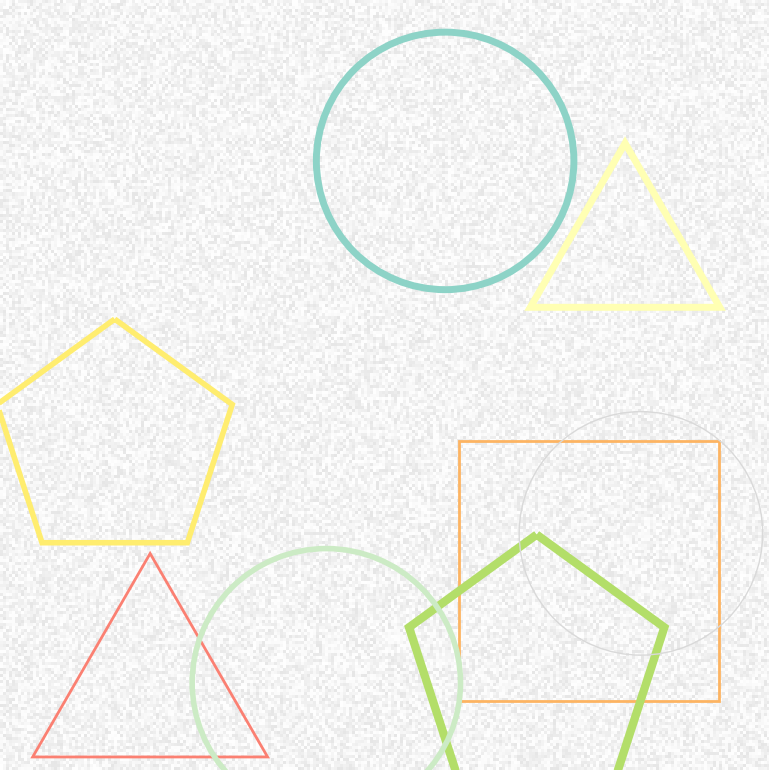[{"shape": "circle", "thickness": 2.5, "radius": 0.84, "center": [0.578, 0.791]}, {"shape": "triangle", "thickness": 2.5, "radius": 0.71, "center": [0.812, 0.672]}, {"shape": "triangle", "thickness": 1, "radius": 0.88, "center": [0.195, 0.105]}, {"shape": "square", "thickness": 1, "radius": 0.84, "center": [0.765, 0.259]}, {"shape": "pentagon", "thickness": 3, "radius": 0.87, "center": [0.697, 0.131]}, {"shape": "circle", "thickness": 0.5, "radius": 0.79, "center": [0.832, 0.307]}, {"shape": "circle", "thickness": 2, "radius": 0.87, "center": [0.424, 0.113]}, {"shape": "pentagon", "thickness": 2, "radius": 0.8, "center": [0.149, 0.425]}]